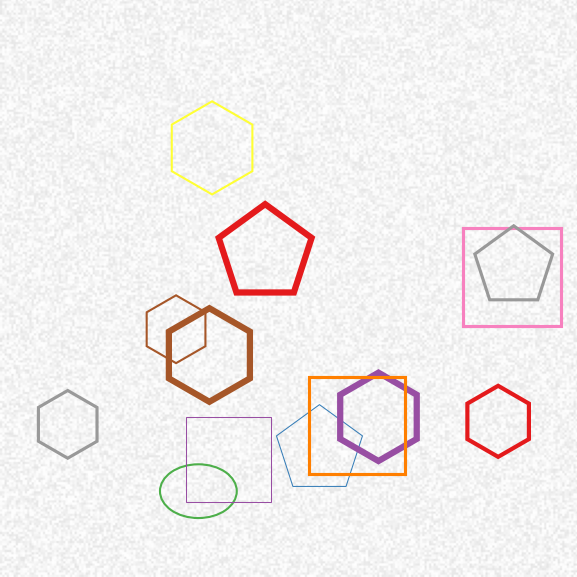[{"shape": "hexagon", "thickness": 2, "radius": 0.31, "center": [0.863, 0.27]}, {"shape": "pentagon", "thickness": 3, "radius": 0.42, "center": [0.459, 0.561]}, {"shape": "pentagon", "thickness": 0.5, "radius": 0.39, "center": [0.553, 0.22]}, {"shape": "oval", "thickness": 1, "radius": 0.33, "center": [0.344, 0.149]}, {"shape": "hexagon", "thickness": 3, "radius": 0.38, "center": [0.655, 0.277]}, {"shape": "square", "thickness": 0.5, "radius": 0.37, "center": [0.396, 0.204]}, {"shape": "square", "thickness": 1.5, "radius": 0.42, "center": [0.619, 0.262]}, {"shape": "hexagon", "thickness": 1, "radius": 0.4, "center": [0.367, 0.743]}, {"shape": "hexagon", "thickness": 1, "radius": 0.29, "center": [0.305, 0.429]}, {"shape": "hexagon", "thickness": 3, "radius": 0.41, "center": [0.363, 0.384]}, {"shape": "square", "thickness": 1.5, "radius": 0.43, "center": [0.886, 0.52]}, {"shape": "hexagon", "thickness": 1.5, "radius": 0.29, "center": [0.117, 0.264]}, {"shape": "pentagon", "thickness": 1.5, "radius": 0.35, "center": [0.89, 0.537]}]